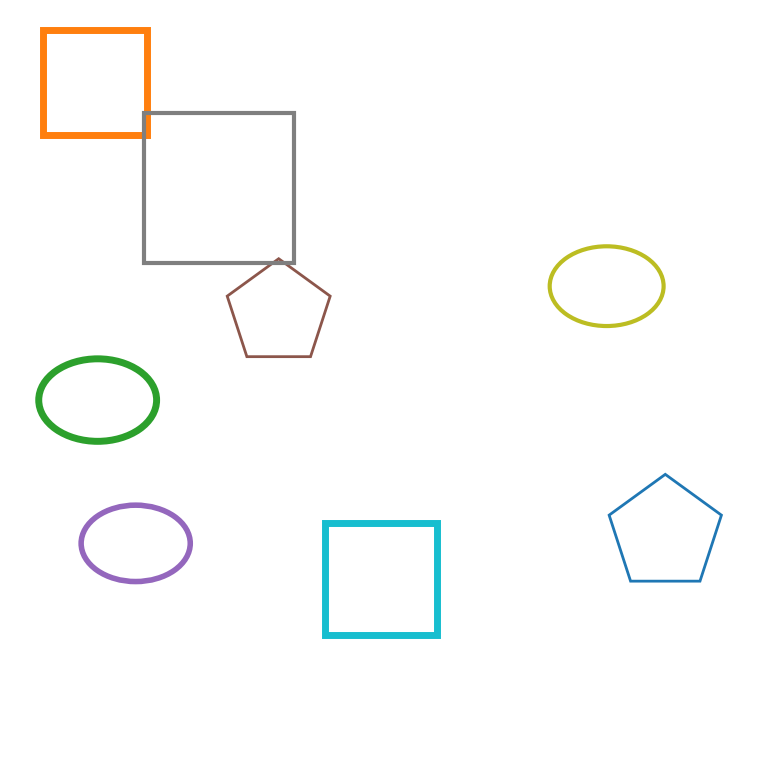[{"shape": "pentagon", "thickness": 1, "radius": 0.38, "center": [0.864, 0.307]}, {"shape": "square", "thickness": 2.5, "radius": 0.34, "center": [0.123, 0.893]}, {"shape": "oval", "thickness": 2.5, "radius": 0.38, "center": [0.127, 0.48]}, {"shape": "oval", "thickness": 2, "radius": 0.35, "center": [0.176, 0.294]}, {"shape": "pentagon", "thickness": 1, "radius": 0.35, "center": [0.362, 0.594]}, {"shape": "square", "thickness": 1.5, "radius": 0.49, "center": [0.285, 0.756]}, {"shape": "oval", "thickness": 1.5, "radius": 0.37, "center": [0.788, 0.628]}, {"shape": "square", "thickness": 2.5, "radius": 0.36, "center": [0.495, 0.248]}]